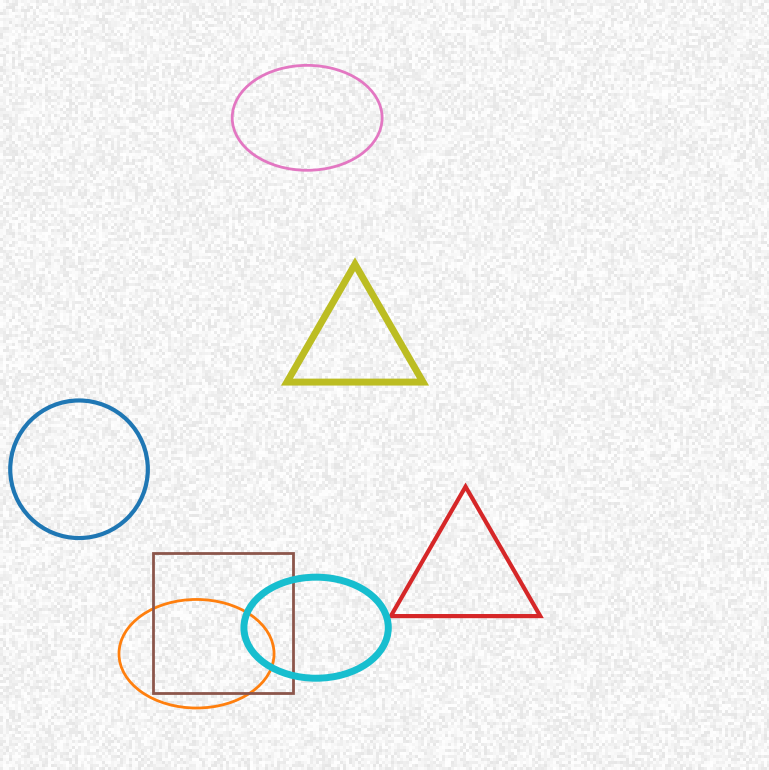[{"shape": "circle", "thickness": 1.5, "radius": 0.45, "center": [0.103, 0.391]}, {"shape": "oval", "thickness": 1, "radius": 0.5, "center": [0.255, 0.151]}, {"shape": "triangle", "thickness": 1.5, "radius": 0.56, "center": [0.605, 0.256]}, {"shape": "square", "thickness": 1, "radius": 0.46, "center": [0.29, 0.191]}, {"shape": "oval", "thickness": 1, "radius": 0.49, "center": [0.399, 0.847]}, {"shape": "triangle", "thickness": 2.5, "radius": 0.51, "center": [0.461, 0.555]}, {"shape": "oval", "thickness": 2.5, "radius": 0.47, "center": [0.411, 0.185]}]